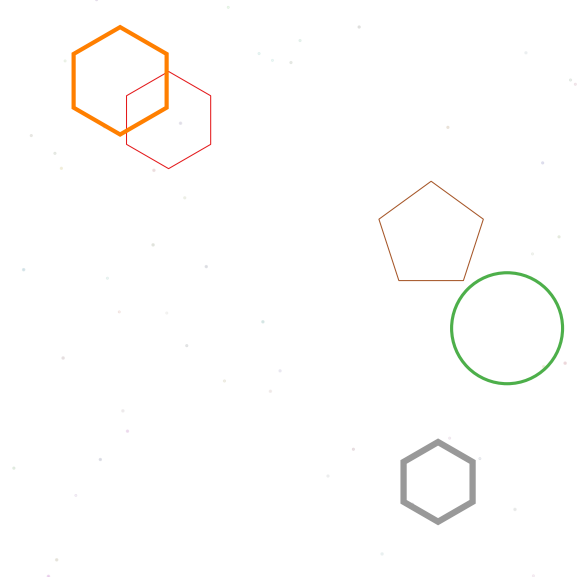[{"shape": "hexagon", "thickness": 0.5, "radius": 0.42, "center": [0.292, 0.791]}, {"shape": "circle", "thickness": 1.5, "radius": 0.48, "center": [0.878, 0.431]}, {"shape": "hexagon", "thickness": 2, "radius": 0.46, "center": [0.208, 0.859]}, {"shape": "pentagon", "thickness": 0.5, "radius": 0.48, "center": [0.747, 0.59]}, {"shape": "hexagon", "thickness": 3, "radius": 0.34, "center": [0.759, 0.165]}]